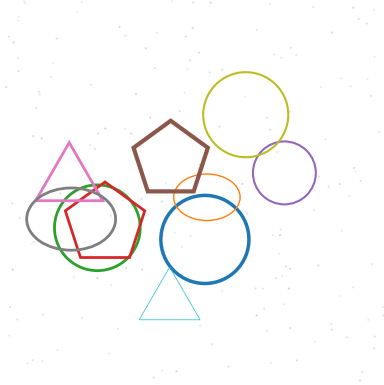[{"shape": "circle", "thickness": 2.5, "radius": 0.57, "center": [0.532, 0.378]}, {"shape": "oval", "thickness": 1, "radius": 0.43, "center": [0.537, 0.488]}, {"shape": "circle", "thickness": 2, "radius": 0.56, "center": [0.253, 0.408]}, {"shape": "pentagon", "thickness": 2, "radius": 0.54, "center": [0.273, 0.419]}, {"shape": "circle", "thickness": 1.5, "radius": 0.41, "center": [0.739, 0.551]}, {"shape": "pentagon", "thickness": 3, "radius": 0.51, "center": [0.443, 0.585]}, {"shape": "triangle", "thickness": 2, "radius": 0.5, "center": [0.18, 0.529]}, {"shape": "oval", "thickness": 2, "radius": 0.58, "center": [0.185, 0.431]}, {"shape": "circle", "thickness": 1.5, "radius": 0.55, "center": [0.638, 0.702]}, {"shape": "triangle", "thickness": 0.5, "radius": 0.46, "center": [0.441, 0.215]}]